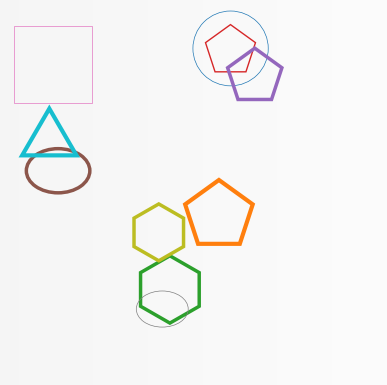[{"shape": "circle", "thickness": 0.5, "radius": 0.49, "center": [0.595, 0.874]}, {"shape": "pentagon", "thickness": 3, "radius": 0.46, "center": [0.565, 0.441]}, {"shape": "hexagon", "thickness": 2.5, "radius": 0.44, "center": [0.438, 0.248]}, {"shape": "pentagon", "thickness": 1, "radius": 0.34, "center": [0.595, 0.868]}, {"shape": "pentagon", "thickness": 2.5, "radius": 0.37, "center": [0.657, 0.801]}, {"shape": "oval", "thickness": 2.5, "radius": 0.41, "center": [0.15, 0.557]}, {"shape": "square", "thickness": 0.5, "radius": 0.5, "center": [0.137, 0.831]}, {"shape": "oval", "thickness": 0.5, "radius": 0.33, "center": [0.419, 0.197]}, {"shape": "hexagon", "thickness": 2.5, "radius": 0.37, "center": [0.41, 0.396]}, {"shape": "triangle", "thickness": 3, "radius": 0.4, "center": [0.127, 0.637]}]